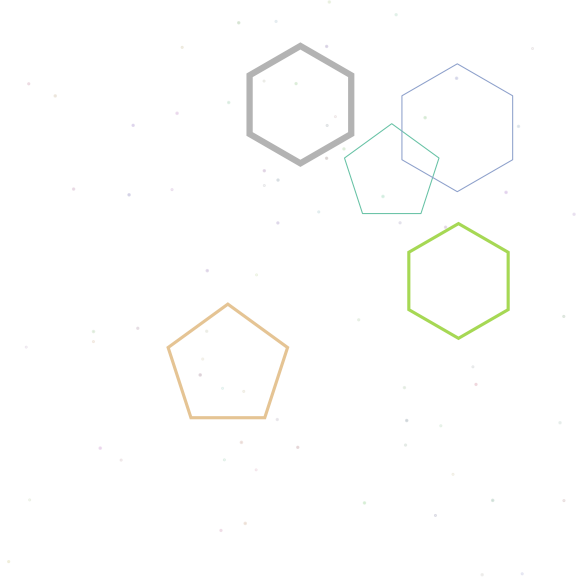[{"shape": "pentagon", "thickness": 0.5, "radius": 0.43, "center": [0.678, 0.699]}, {"shape": "hexagon", "thickness": 0.5, "radius": 0.55, "center": [0.792, 0.778]}, {"shape": "hexagon", "thickness": 1.5, "radius": 0.5, "center": [0.794, 0.513]}, {"shape": "pentagon", "thickness": 1.5, "radius": 0.54, "center": [0.395, 0.364]}, {"shape": "hexagon", "thickness": 3, "radius": 0.51, "center": [0.52, 0.818]}]